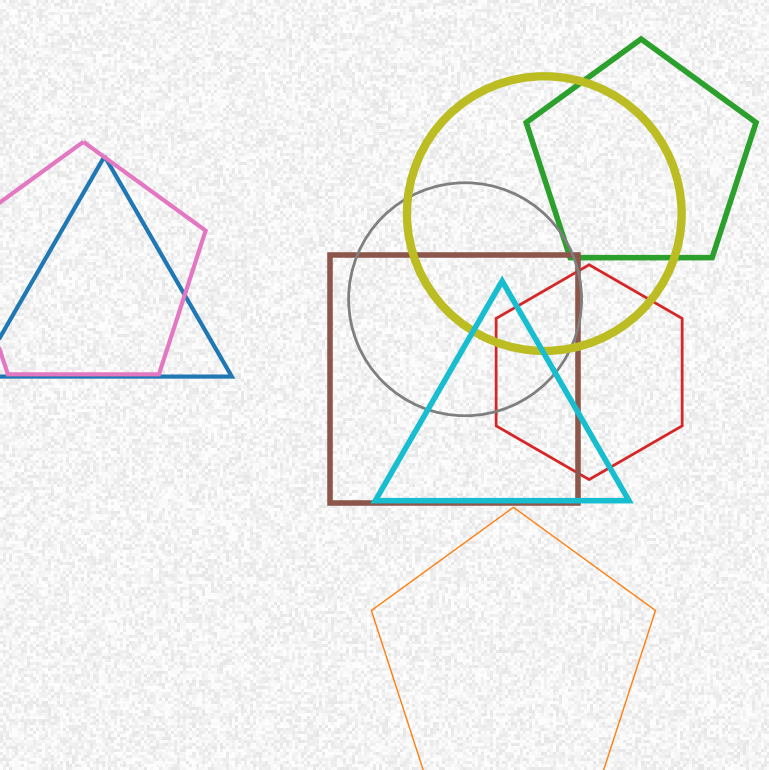[{"shape": "triangle", "thickness": 1.5, "radius": 0.95, "center": [0.136, 0.606]}, {"shape": "pentagon", "thickness": 0.5, "radius": 0.97, "center": [0.667, 0.147]}, {"shape": "pentagon", "thickness": 2, "radius": 0.78, "center": [0.833, 0.792]}, {"shape": "hexagon", "thickness": 1, "radius": 0.7, "center": [0.765, 0.517]}, {"shape": "square", "thickness": 2, "radius": 0.81, "center": [0.59, 0.507]}, {"shape": "pentagon", "thickness": 1.5, "radius": 0.83, "center": [0.108, 0.649]}, {"shape": "circle", "thickness": 1, "radius": 0.76, "center": [0.604, 0.611]}, {"shape": "circle", "thickness": 3, "radius": 0.89, "center": [0.707, 0.723]}, {"shape": "triangle", "thickness": 2, "radius": 0.95, "center": [0.652, 0.445]}]